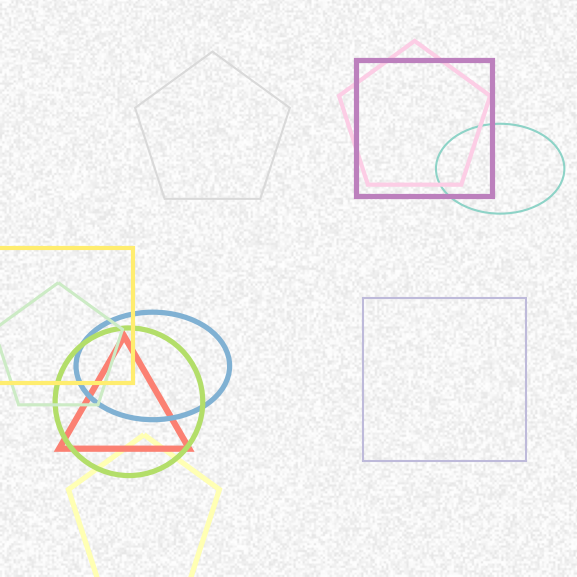[{"shape": "oval", "thickness": 1, "radius": 0.56, "center": [0.866, 0.707]}, {"shape": "pentagon", "thickness": 2.5, "radius": 0.69, "center": [0.249, 0.109]}, {"shape": "square", "thickness": 1, "radius": 0.71, "center": [0.77, 0.342]}, {"shape": "triangle", "thickness": 3, "radius": 0.65, "center": [0.215, 0.287]}, {"shape": "oval", "thickness": 2.5, "radius": 0.66, "center": [0.265, 0.365]}, {"shape": "circle", "thickness": 2.5, "radius": 0.64, "center": [0.223, 0.303]}, {"shape": "pentagon", "thickness": 2, "radius": 0.69, "center": [0.718, 0.791]}, {"shape": "pentagon", "thickness": 1, "radius": 0.7, "center": [0.368, 0.769]}, {"shape": "square", "thickness": 2.5, "radius": 0.59, "center": [0.735, 0.778]}, {"shape": "pentagon", "thickness": 1.5, "radius": 0.58, "center": [0.101, 0.393]}, {"shape": "square", "thickness": 2, "radius": 0.58, "center": [0.113, 0.453]}]